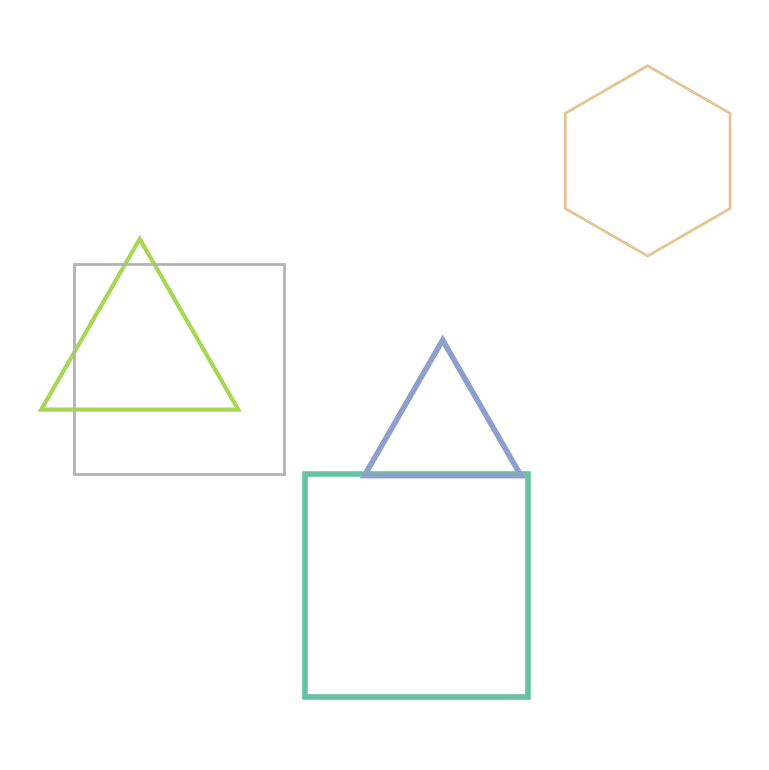[{"shape": "square", "thickness": 2, "radius": 0.72, "center": [0.542, 0.24]}, {"shape": "triangle", "thickness": 2, "radius": 0.59, "center": [0.575, 0.441]}, {"shape": "triangle", "thickness": 1.5, "radius": 0.74, "center": [0.181, 0.542]}, {"shape": "hexagon", "thickness": 1, "radius": 0.62, "center": [0.841, 0.791]}, {"shape": "square", "thickness": 1, "radius": 0.68, "center": [0.233, 0.521]}]